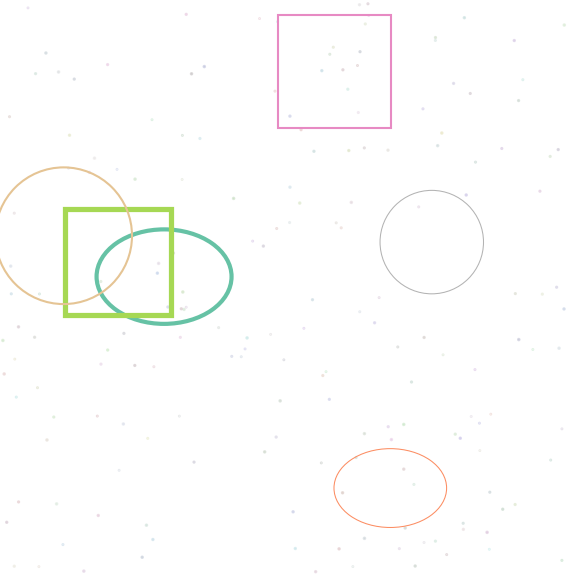[{"shape": "oval", "thickness": 2, "radius": 0.58, "center": [0.284, 0.52]}, {"shape": "oval", "thickness": 0.5, "radius": 0.49, "center": [0.676, 0.154]}, {"shape": "square", "thickness": 1, "radius": 0.49, "center": [0.579, 0.875]}, {"shape": "square", "thickness": 2.5, "radius": 0.46, "center": [0.204, 0.545]}, {"shape": "circle", "thickness": 1, "radius": 0.59, "center": [0.11, 0.591]}, {"shape": "circle", "thickness": 0.5, "radius": 0.45, "center": [0.748, 0.58]}]